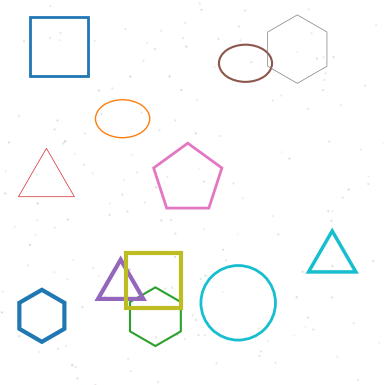[{"shape": "square", "thickness": 2, "radius": 0.38, "center": [0.153, 0.879]}, {"shape": "hexagon", "thickness": 3, "radius": 0.34, "center": [0.109, 0.18]}, {"shape": "oval", "thickness": 1, "radius": 0.35, "center": [0.318, 0.692]}, {"shape": "hexagon", "thickness": 1.5, "radius": 0.38, "center": [0.404, 0.177]}, {"shape": "triangle", "thickness": 0.5, "radius": 0.42, "center": [0.121, 0.531]}, {"shape": "triangle", "thickness": 3, "radius": 0.34, "center": [0.313, 0.258]}, {"shape": "oval", "thickness": 1.5, "radius": 0.34, "center": [0.638, 0.836]}, {"shape": "pentagon", "thickness": 2, "radius": 0.47, "center": [0.488, 0.535]}, {"shape": "hexagon", "thickness": 0.5, "radius": 0.44, "center": [0.772, 0.872]}, {"shape": "square", "thickness": 3, "radius": 0.36, "center": [0.398, 0.271]}, {"shape": "triangle", "thickness": 2.5, "radius": 0.35, "center": [0.863, 0.329]}, {"shape": "circle", "thickness": 2, "radius": 0.48, "center": [0.619, 0.213]}]